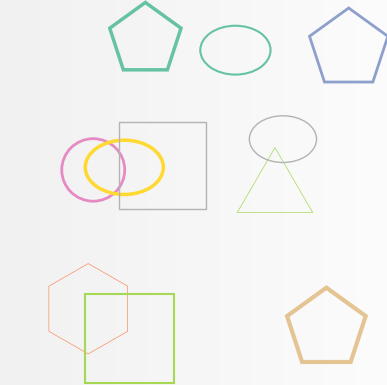[{"shape": "pentagon", "thickness": 2.5, "radius": 0.48, "center": [0.375, 0.897]}, {"shape": "oval", "thickness": 1.5, "radius": 0.45, "center": [0.608, 0.87]}, {"shape": "hexagon", "thickness": 0.5, "radius": 0.59, "center": [0.228, 0.198]}, {"shape": "pentagon", "thickness": 2, "radius": 0.53, "center": [0.9, 0.873]}, {"shape": "circle", "thickness": 2, "radius": 0.41, "center": [0.241, 0.559]}, {"shape": "triangle", "thickness": 0.5, "radius": 0.56, "center": [0.71, 0.504]}, {"shape": "square", "thickness": 1.5, "radius": 0.57, "center": [0.334, 0.121]}, {"shape": "oval", "thickness": 2.5, "radius": 0.5, "center": [0.321, 0.565]}, {"shape": "pentagon", "thickness": 3, "radius": 0.53, "center": [0.842, 0.146]}, {"shape": "square", "thickness": 1, "radius": 0.57, "center": [0.42, 0.569]}, {"shape": "oval", "thickness": 1, "radius": 0.43, "center": [0.73, 0.639]}]